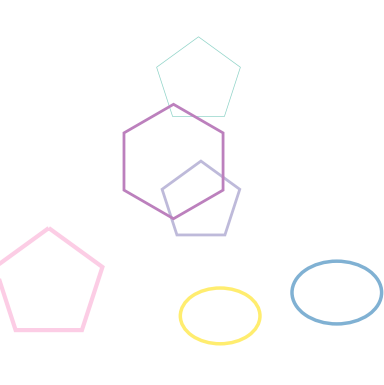[{"shape": "pentagon", "thickness": 0.5, "radius": 0.57, "center": [0.516, 0.79]}, {"shape": "pentagon", "thickness": 2, "radius": 0.53, "center": [0.522, 0.476]}, {"shape": "oval", "thickness": 2.5, "radius": 0.58, "center": [0.875, 0.24]}, {"shape": "pentagon", "thickness": 3, "radius": 0.73, "center": [0.127, 0.261]}, {"shape": "hexagon", "thickness": 2, "radius": 0.74, "center": [0.451, 0.58]}, {"shape": "oval", "thickness": 2.5, "radius": 0.52, "center": [0.572, 0.179]}]